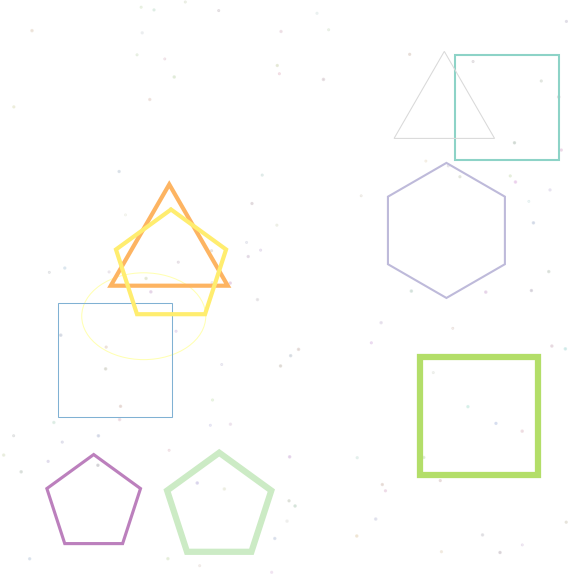[{"shape": "square", "thickness": 1, "radius": 0.45, "center": [0.878, 0.813]}, {"shape": "oval", "thickness": 0.5, "radius": 0.54, "center": [0.249, 0.452]}, {"shape": "hexagon", "thickness": 1, "radius": 0.58, "center": [0.773, 0.6]}, {"shape": "square", "thickness": 0.5, "radius": 0.5, "center": [0.199, 0.376]}, {"shape": "triangle", "thickness": 2, "radius": 0.58, "center": [0.293, 0.563]}, {"shape": "square", "thickness": 3, "radius": 0.51, "center": [0.829, 0.279]}, {"shape": "triangle", "thickness": 0.5, "radius": 0.5, "center": [0.769, 0.81]}, {"shape": "pentagon", "thickness": 1.5, "radius": 0.43, "center": [0.162, 0.127]}, {"shape": "pentagon", "thickness": 3, "radius": 0.47, "center": [0.38, 0.12]}, {"shape": "pentagon", "thickness": 2, "radius": 0.5, "center": [0.296, 0.536]}]